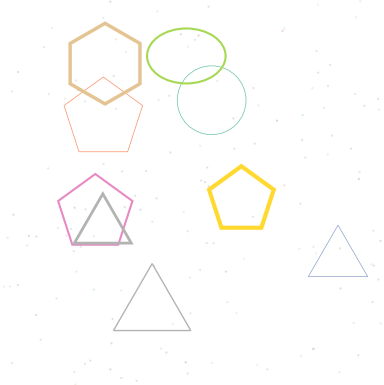[{"shape": "circle", "thickness": 0.5, "radius": 0.45, "center": [0.55, 0.74]}, {"shape": "pentagon", "thickness": 0.5, "radius": 0.54, "center": [0.268, 0.693]}, {"shape": "triangle", "thickness": 0.5, "radius": 0.45, "center": [0.878, 0.326]}, {"shape": "pentagon", "thickness": 1.5, "radius": 0.51, "center": [0.248, 0.447]}, {"shape": "oval", "thickness": 1.5, "radius": 0.51, "center": [0.484, 0.855]}, {"shape": "pentagon", "thickness": 3, "radius": 0.44, "center": [0.627, 0.48]}, {"shape": "hexagon", "thickness": 2.5, "radius": 0.52, "center": [0.273, 0.835]}, {"shape": "triangle", "thickness": 1, "radius": 0.58, "center": [0.395, 0.199]}, {"shape": "triangle", "thickness": 2, "radius": 0.43, "center": [0.267, 0.411]}]